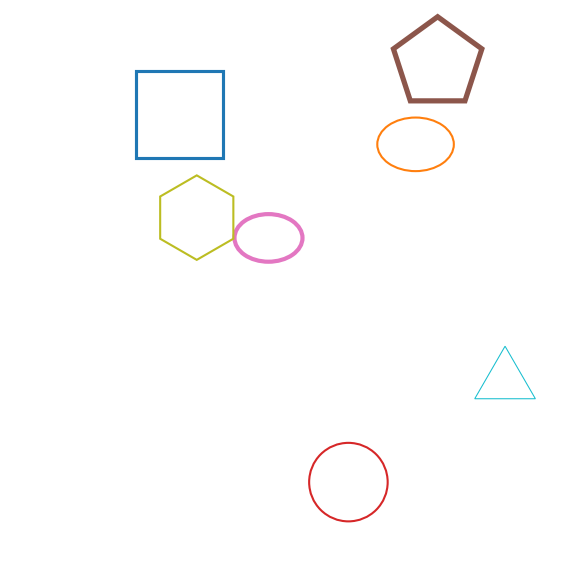[{"shape": "square", "thickness": 1.5, "radius": 0.38, "center": [0.311, 0.801]}, {"shape": "oval", "thickness": 1, "radius": 0.33, "center": [0.72, 0.749]}, {"shape": "circle", "thickness": 1, "radius": 0.34, "center": [0.603, 0.164]}, {"shape": "pentagon", "thickness": 2.5, "radius": 0.4, "center": [0.758, 0.89]}, {"shape": "oval", "thickness": 2, "radius": 0.29, "center": [0.465, 0.587]}, {"shape": "hexagon", "thickness": 1, "radius": 0.37, "center": [0.341, 0.622]}, {"shape": "triangle", "thickness": 0.5, "radius": 0.3, "center": [0.875, 0.339]}]